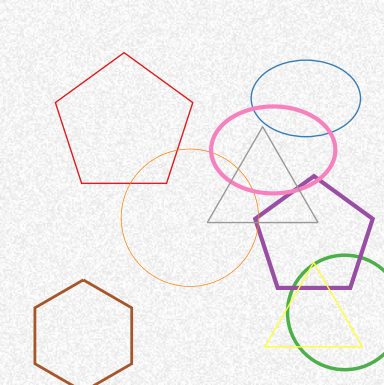[{"shape": "pentagon", "thickness": 1, "radius": 0.94, "center": [0.322, 0.676]}, {"shape": "oval", "thickness": 1, "radius": 0.71, "center": [0.794, 0.744]}, {"shape": "circle", "thickness": 2.5, "radius": 0.74, "center": [0.896, 0.188]}, {"shape": "pentagon", "thickness": 3, "radius": 0.8, "center": [0.815, 0.382]}, {"shape": "circle", "thickness": 0.5, "radius": 0.89, "center": [0.493, 0.434]}, {"shape": "triangle", "thickness": 1, "radius": 0.73, "center": [0.815, 0.172]}, {"shape": "hexagon", "thickness": 2, "radius": 0.73, "center": [0.216, 0.128]}, {"shape": "oval", "thickness": 3, "radius": 0.81, "center": [0.71, 0.611]}, {"shape": "triangle", "thickness": 1, "radius": 0.83, "center": [0.682, 0.505]}]